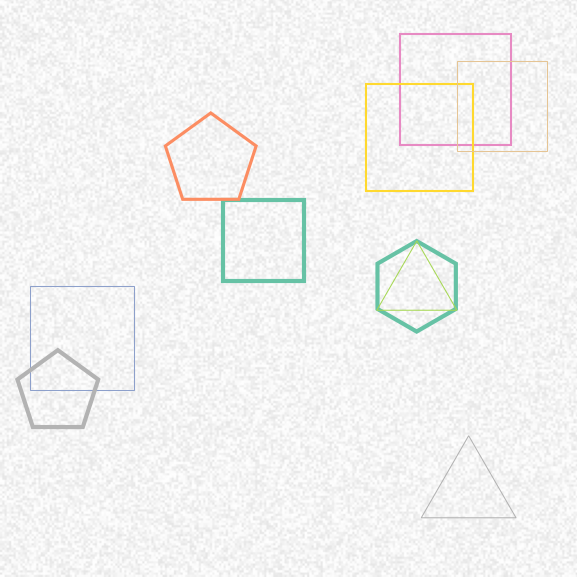[{"shape": "square", "thickness": 2, "radius": 0.35, "center": [0.457, 0.583]}, {"shape": "hexagon", "thickness": 2, "radius": 0.39, "center": [0.722, 0.503]}, {"shape": "pentagon", "thickness": 1.5, "radius": 0.41, "center": [0.365, 0.721]}, {"shape": "square", "thickness": 0.5, "radius": 0.45, "center": [0.143, 0.414]}, {"shape": "square", "thickness": 1, "radius": 0.48, "center": [0.789, 0.844]}, {"shape": "triangle", "thickness": 0.5, "radius": 0.4, "center": [0.722, 0.502]}, {"shape": "square", "thickness": 1, "radius": 0.46, "center": [0.727, 0.761]}, {"shape": "square", "thickness": 0.5, "radius": 0.39, "center": [0.869, 0.816]}, {"shape": "pentagon", "thickness": 2, "radius": 0.37, "center": [0.1, 0.319]}, {"shape": "triangle", "thickness": 0.5, "radius": 0.47, "center": [0.812, 0.15]}]